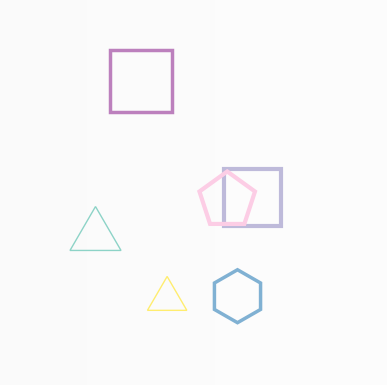[{"shape": "triangle", "thickness": 1, "radius": 0.38, "center": [0.246, 0.387]}, {"shape": "square", "thickness": 3, "radius": 0.37, "center": [0.651, 0.487]}, {"shape": "hexagon", "thickness": 2.5, "radius": 0.34, "center": [0.613, 0.231]}, {"shape": "pentagon", "thickness": 3, "radius": 0.38, "center": [0.586, 0.479]}, {"shape": "square", "thickness": 2.5, "radius": 0.4, "center": [0.364, 0.79]}, {"shape": "triangle", "thickness": 1, "radius": 0.29, "center": [0.431, 0.223]}]